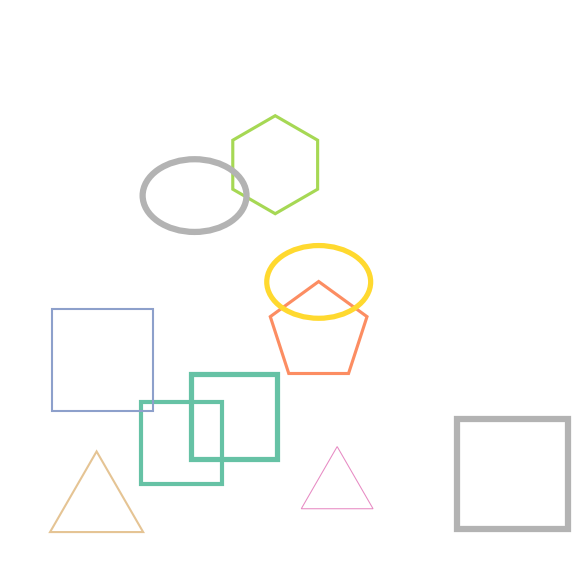[{"shape": "square", "thickness": 2, "radius": 0.35, "center": [0.314, 0.232]}, {"shape": "square", "thickness": 2.5, "radius": 0.37, "center": [0.405, 0.277]}, {"shape": "pentagon", "thickness": 1.5, "radius": 0.44, "center": [0.552, 0.424]}, {"shape": "square", "thickness": 1, "radius": 0.44, "center": [0.177, 0.376]}, {"shape": "triangle", "thickness": 0.5, "radius": 0.36, "center": [0.584, 0.154]}, {"shape": "hexagon", "thickness": 1.5, "radius": 0.42, "center": [0.477, 0.714]}, {"shape": "oval", "thickness": 2.5, "radius": 0.45, "center": [0.552, 0.511]}, {"shape": "triangle", "thickness": 1, "radius": 0.47, "center": [0.167, 0.124]}, {"shape": "square", "thickness": 3, "radius": 0.48, "center": [0.888, 0.178]}, {"shape": "oval", "thickness": 3, "radius": 0.45, "center": [0.337, 0.66]}]